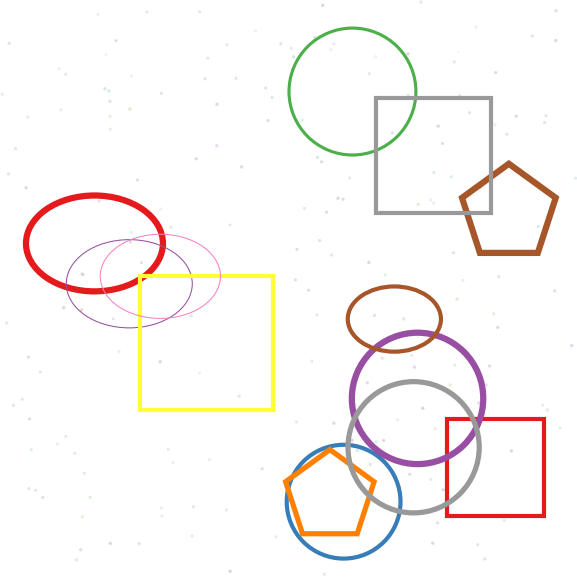[{"shape": "square", "thickness": 2, "radius": 0.42, "center": [0.858, 0.189]}, {"shape": "oval", "thickness": 3, "radius": 0.59, "center": [0.164, 0.578]}, {"shape": "circle", "thickness": 2, "radius": 0.49, "center": [0.595, 0.13]}, {"shape": "circle", "thickness": 1.5, "radius": 0.55, "center": [0.61, 0.841]}, {"shape": "oval", "thickness": 0.5, "radius": 0.55, "center": [0.224, 0.508]}, {"shape": "circle", "thickness": 3, "radius": 0.57, "center": [0.723, 0.309]}, {"shape": "pentagon", "thickness": 2.5, "radius": 0.4, "center": [0.571, 0.14]}, {"shape": "square", "thickness": 2, "radius": 0.58, "center": [0.358, 0.405]}, {"shape": "oval", "thickness": 2, "radius": 0.4, "center": [0.683, 0.447]}, {"shape": "pentagon", "thickness": 3, "radius": 0.43, "center": [0.881, 0.63]}, {"shape": "oval", "thickness": 0.5, "radius": 0.52, "center": [0.278, 0.521]}, {"shape": "square", "thickness": 2, "radius": 0.5, "center": [0.75, 0.73]}, {"shape": "circle", "thickness": 2.5, "radius": 0.57, "center": [0.716, 0.225]}]